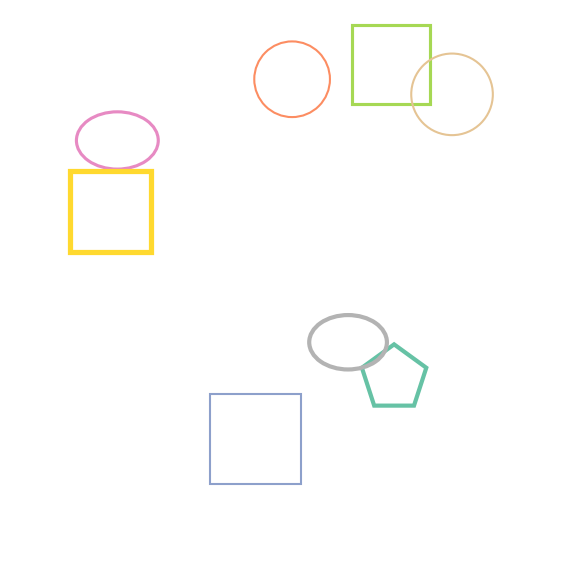[{"shape": "pentagon", "thickness": 2, "radius": 0.29, "center": [0.682, 0.344]}, {"shape": "circle", "thickness": 1, "radius": 0.33, "center": [0.506, 0.862]}, {"shape": "square", "thickness": 1, "radius": 0.39, "center": [0.442, 0.239]}, {"shape": "oval", "thickness": 1.5, "radius": 0.35, "center": [0.203, 0.756]}, {"shape": "square", "thickness": 1.5, "radius": 0.34, "center": [0.677, 0.888]}, {"shape": "square", "thickness": 2.5, "radius": 0.35, "center": [0.192, 0.632]}, {"shape": "circle", "thickness": 1, "radius": 0.35, "center": [0.783, 0.836]}, {"shape": "oval", "thickness": 2, "radius": 0.34, "center": [0.603, 0.406]}]